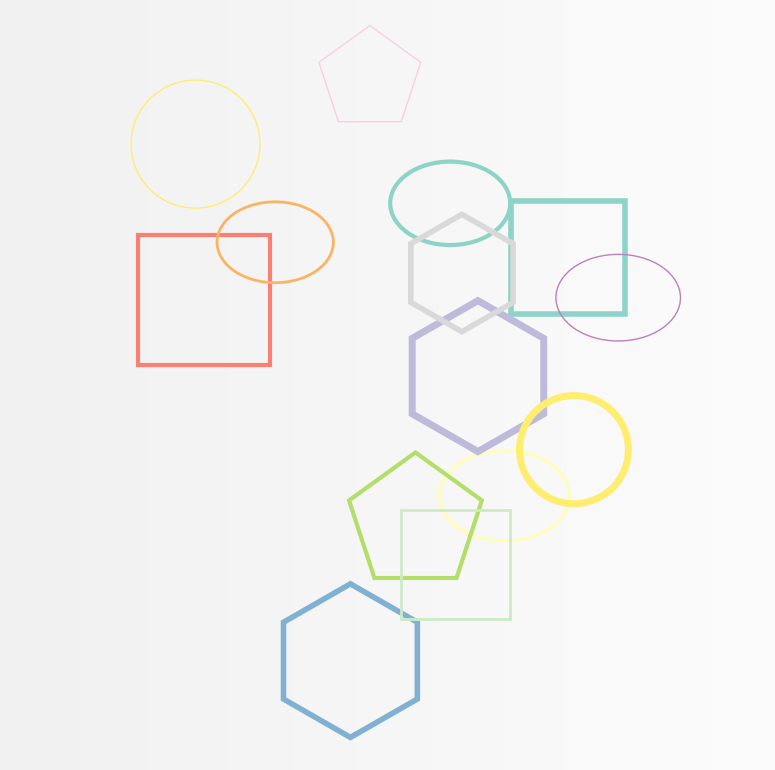[{"shape": "oval", "thickness": 1.5, "radius": 0.39, "center": [0.581, 0.736]}, {"shape": "square", "thickness": 2, "radius": 0.37, "center": [0.733, 0.666]}, {"shape": "oval", "thickness": 1, "radius": 0.42, "center": [0.651, 0.356]}, {"shape": "hexagon", "thickness": 2.5, "radius": 0.49, "center": [0.617, 0.512]}, {"shape": "square", "thickness": 1.5, "radius": 0.42, "center": [0.263, 0.61]}, {"shape": "hexagon", "thickness": 2, "radius": 0.5, "center": [0.452, 0.142]}, {"shape": "oval", "thickness": 1, "radius": 0.38, "center": [0.355, 0.685]}, {"shape": "pentagon", "thickness": 1.5, "radius": 0.45, "center": [0.536, 0.322]}, {"shape": "pentagon", "thickness": 0.5, "radius": 0.35, "center": [0.477, 0.898]}, {"shape": "hexagon", "thickness": 2, "radius": 0.38, "center": [0.596, 0.645]}, {"shape": "oval", "thickness": 0.5, "radius": 0.4, "center": [0.798, 0.613]}, {"shape": "square", "thickness": 1, "radius": 0.35, "center": [0.588, 0.267]}, {"shape": "circle", "thickness": 0.5, "radius": 0.42, "center": [0.252, 0.813]}, {"shape": "circle", "thickness": 2.5, "radius": 0.35, "center": [0.741, 0.416]}]